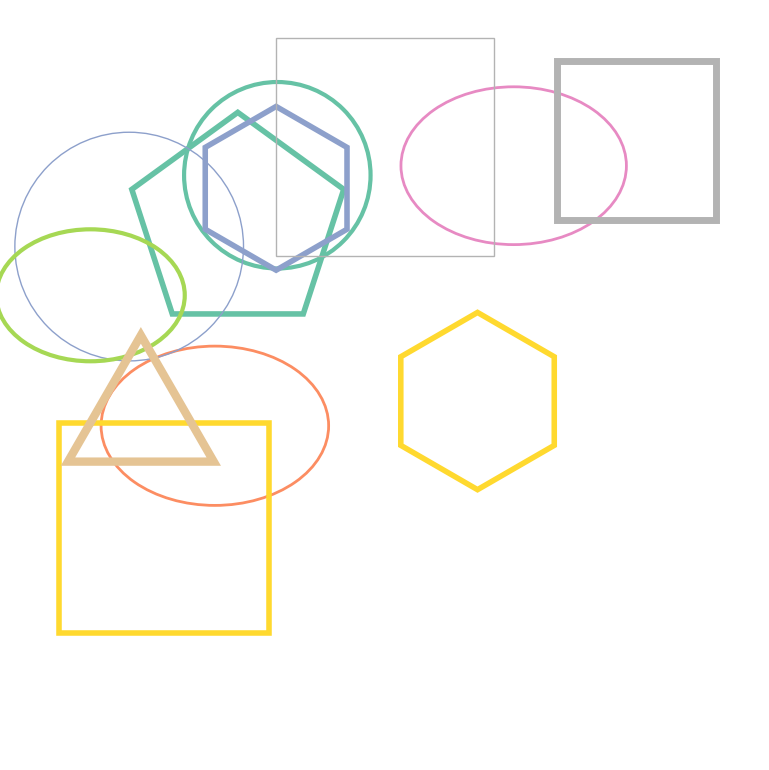[{"shape": "circle", "thickness": 1.5, "radius": 0.61, "center": [0.36, 0.772]}, {"shape": "pentagon", "thickness": 2, "radius": 0.72, "center": [0.309, 0.709]}, {"shape": "oval", "thickness": 1, "radius": 0.74, "center": [0.279, 0.447]}, {"shape": "hexagon", "thickness": 2, "radius": 0.53, "center": [0.359, 0.755]}, {"shape": "circle", "thickness": 0.5, "radius": 0.74, "center": [0.168, 0.68]}, {"shape": "oval", "thickness": 1, "radius": 0.73, "center": [0.667, 0.785]}, {"shape": "oval", "thickness": 1.5, "radius": 0.61, "center": [0.118, 0.617]}, {"shape": "hexagon", "thickness": 2, "radius": 0.58, "center": [0.62, 0.479]}, {"shape": "square", "thickness": 2, "radius": 0.68, "center": [0.213, 0.314]}, {"shape": "triangle", "thickness": 3, "radius": 0.55, "center": [0.183, 0.455]}, {"shape": "square", "thickness": 0.5, "radius": 0.71, "center": [0.5, 0.809]}, {"shape": "square", "thickness": 2.5, "radius": 0.52, "center": [0.827, 0.818]}]